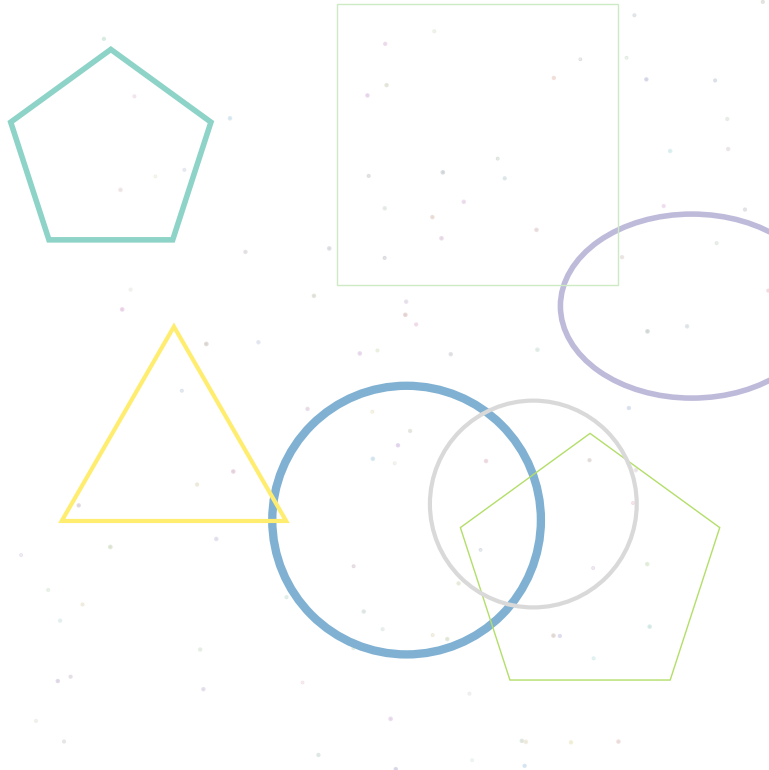[{"shape": "pentagon", "thickness": 2, "radius": 0.68, "center": [0.144, 0.799]}, {"shape": "oval", "thickness": 2, "radius": 0.85, "center": [0.899, 0.602]}, {"shape": "circle", "thickness": 3, "radius": 0.87, "center": [0.528, 0.325]}, {"shape": "pentagon", "thickness": 0.5, "radius": 0.89, "center": [0.766, 0.26]}, {"shape": "circle", "thickness": 1.5, "radius": 0.67, "center": [0.693, 0.345]}, {"shape": "square", "thickness": 0.5, "radius": 0.91, "center": [0.62, 0.813]}, {"shape": "triangle", "thickness": 1.5, "radius": 0.84, "center": [0.226, 0.408]}]